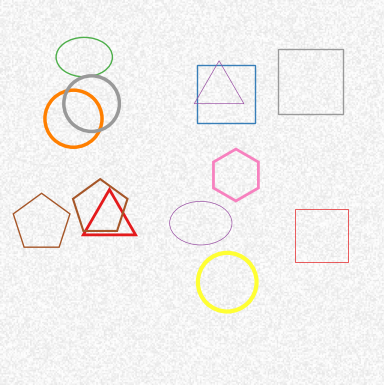[{"shape": "triangle", "thickness": 2, "radius": 0.39, "center": [0.284, 0.429]}, {"shape": "square", "thickness": 0.5, "radius": 0.34, "center": [0.834, 0.389]}, {"shape": "square", "thickness": 1, "radius": 0.38, "center": [0.588, 0.756]}, {"shape": "oval", "thickness": 1, "radius": 0.37, "center": [0.219, 0.852]}, {"shape": "oval", "thickness": 0.5, "radius": 0.4, "center": [0.522, 0.42]}, {"shape": "triangle", "thickness": 0.5, "radius": 0.37, "center": [0.569, 0.768]}, {"shape": "circle", "thickness": 2.5, "radius": 0.37, "center": [0.191, 0.692]}, {"shape": "circle", "thickness": 3, "radius": 0.38, "center": [0.59, 0.267]}, {"shape": "pentagon", "thickness": 1.5, "radius": 0.37, "center": [0.26, 0.46]}, {"shape": "pentagon", "thickness": 1, "radius": 0.39, "center": [0.108, 0.421]}, {"shape": "hexagon", "thickness": 2, "radius": 0.34, "center": [0.613, 0.545]}, {"shape": "square", "thickness": 1, "radius": 0.42, "center": [0.806, 0.787]}, {"shape": "circle", "thickness": 2.5, "radius": 0.36, "center": [0.238, 0.731]}]